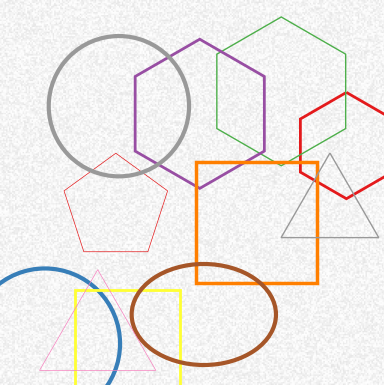[{"shape": "pentagon", "thickness": 0.5, "radius": 0.71, "center": [0.301, 0.461]}, {"shape": "hexagon", "thickness": 2, "radius": 0.69, "center": [0.9, 0.622]}, {"shape": "circle", "thickness": 3, "radius": 0.98, "center": [0.117, 0.107]}, {"shape": "hexagon", "thickness": 1, "radius": 0.97, "center": [0.731, 0.763]}, {"shape": "hexagon", "thickness": 2, "radius": 0.97, "center": [0.519, 0.704]}, {"shape": "square", "thickness": 2.5, "radius": 0.79, "center": [0.666, 0.422]}, {"shape": "square", "thickness": 2, "radius": 0.68, "center": [0.331, 0.109]}, {"shape": "oval", "thickness": 3, "radius": 0.94, "center": [0.529, 0.183]}, {"shape": "triangle", "thickness": 0.5, "radius": 0.87, "center": [0.254, 0.125]}, {"shape": "triangle", "thickness": 1, "radius": 0.73, "center": [0.857, 0.456]}, {"shape": "circle", "thickness": 3, "radius": 0.91, "center": [0.309, 0.724]}]